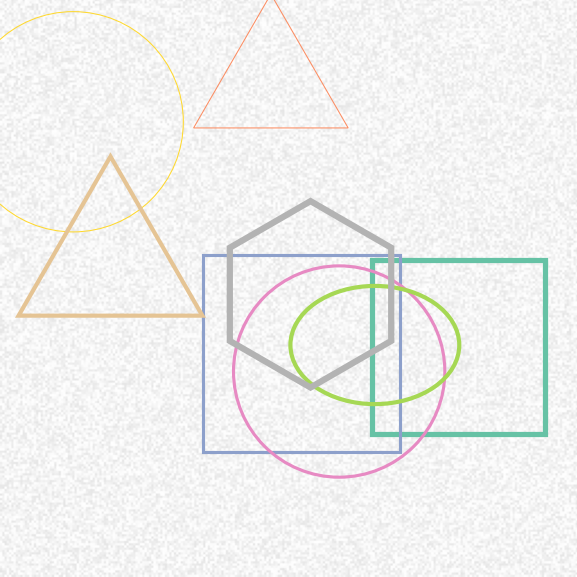[{"shape": "square", "thickness": 2.5, "radius": 0.75, "center": [0.794, 0.399]}, {"shape": "triangle", "thickness": 0.5, "radius": 0.77, "center": [0.469, 0.855]}, {"shape": "square", "thickness": 1.5, "radius": 0.85, "center": [0.522, 0.386]}, {"shape": "circle", "thickness": 1.5, "radius": 0.91, "center": [0.587, 0.356]}, {"shape": "oval", "thickness": 2, "radius": 0.73, "center": [0.649, 0.402]}, {"shape": "circle", "thickness": 0.5, "radius": 0.95, "center": [0.127, 0.788]}, {"shape": "triangle", "thickness": 2, "radius": 0.92, "center": [0.191, 0.544]}, {"shape": "hexagon", "thickness": 3, "radius": 0.81, "center": [0.538, 0.489]}]